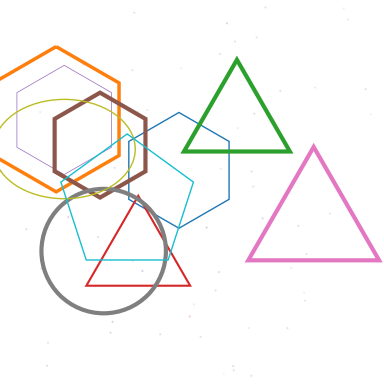[{"shape": "hexagon", "thickness": 1, "radius": 0.75, "center": [0.465, 0.557]}, {"shape": "hexagon", "thickness": 2.5, "radius": 0.94, "center": [0.146, 0.69]}, {"shape": "triangle", "thickness": 3, "radius": 0.79, "center": [0.615, 0.686]}, {"shape": "triangle", "thickness": 1.5, "radius": 0.78, "center": [0.359, 0.336]}, {"shape": "hexagon", "thickness": 0.5, "radius": 0.71, "center": [0.167, 0.688]}, {"shape": "hexagon", "thickness": 3, "radius": 0.68, "center": [0.26, 0.623]}, {"shape": "triangle", "thickness": 3, "radius": 0.98, "center": [0.815, 0.422]}, {"shape": "circle", "thickness": 3, "radius": 0.81, "center": [0.269, 0.348]}, {"shape": "oval", "thickness": 1, "radius": 0.92, "center": [0.167, 0.613]}, {"shape": "pentagon", "thickness": 1, "radius": 0.9, "center": [0.33, 0.471]}]